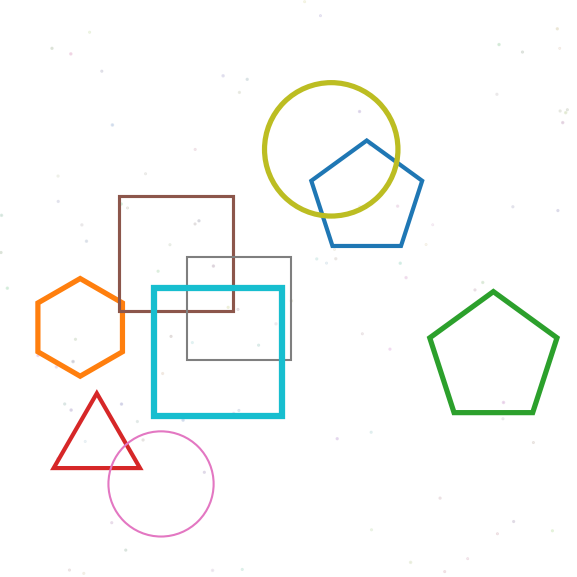[{"shape": "pentagon", "thickness": 2, "radius": 0.5, "center": [0.635, 0.655]}, {"shape": "hexagon", "thickness": 2.5, "radius": 0.42, "center": [0.139, 0.432]}, {"shape": "pentagon", "thickness": 2.5, "radius": 0.58, "center": [0.854, 0.378]}, {"shape": "triangle", "thickness": 2, "radius": 0.43, "center": [0.168, 0.232]}, {"shape": "square", "thickness": 1.5, "radius": 0.5, "center": [0.304, 0.56]}, {"shape": "circle", "thickness": 1, "radius": 0.46, "center": [0.279, 0.161]}, {"shape": "square", "thickness": 1, "radius": 0.45, "center": [0.414, 0.465]}, {"shape": "circle", "thickness": 2.5, "radius": 0.58, "center": [0.574, 0.741]}, {"shape": "square", "thickness": 3, "radius": 0.56, "center": [0.377, 0.39]}]